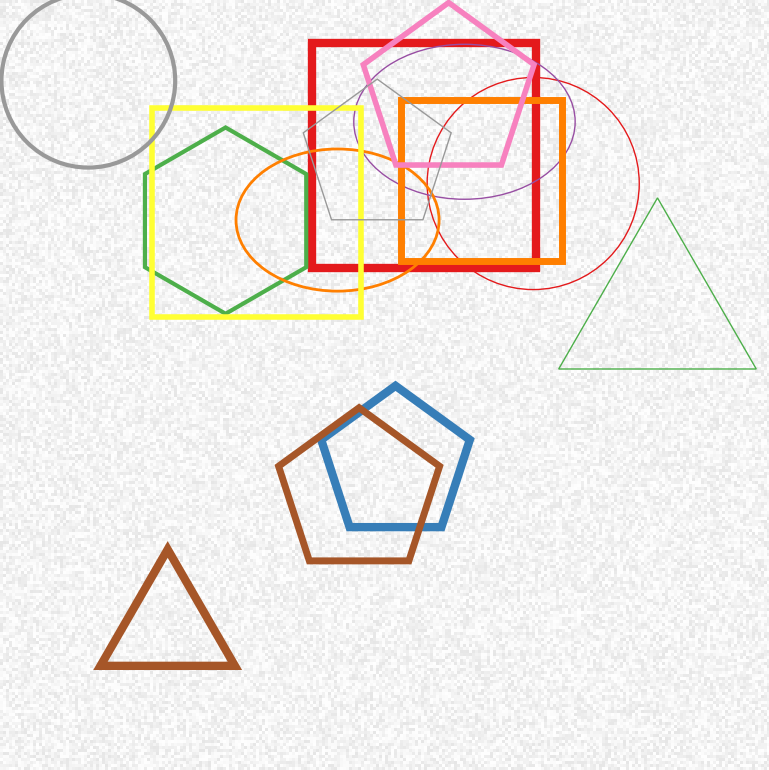[{"shape": "square", "thickness": 3, "radius": 0.73, "center": [0.551, 0.798]}, {"shape": "circle", "thickness": 0.5, "radius": 0.69, "center": [0.692, 0.762]}, {"shape": "pentagon", "thickness": 3, "radius": 0.51, "center": [0.514, 0.397]}, {"shape": "triangle", "thickness": 0.5, "radius": 0.74, "center": [0.854, 0.595]}, {"shape": "hexagon", "thickness": 1.5, "radius": 0.6, "center": [0.293, 0.713]}, {"shape": "oval", "thickness": 0.5, "radius": 0.72, "center": [0.603, 0.842]}, {"shape": "oval", "thickness": 1, "radius": 0.66, "center": [0.438, 0.714]}, {"shape": "square", "thickness": 2.5, "radius": 0.52, "center": [0.625, 0.766]}, {"shape": "square", "thickness": 2, "radius": 0.68, "center": [0.333, 0.724]}, {"shape": "triangle", "thickness": 3, "radius": 0.5, "center": [0.218, 0.186]}, {"shape": "pentagon", "thickness": 2.5, "radius": 0.55, "center": [0.466, 0.361]}, {"shape": "pentagon", "thickness": 2, "radius": 0.58, "center": [0.583, 0.88]}, {"shape": "pentagon", "thickness": 0.5, "radius": 0.5, "center": [0.49, 0.796]}, {"shape": "circle", "thickness": 1.5, "radius": 0.56, "center": [0.115, 0.895]}]